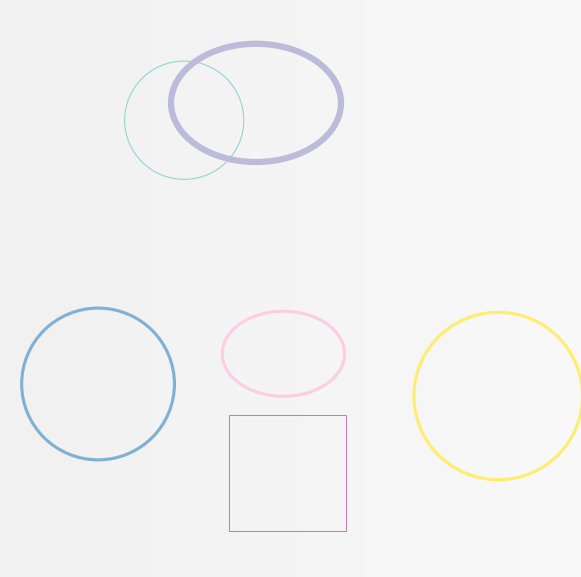[{"shape": "circle", "thickness": 0.5, "radius": 0.51, "center": [0.317, 0.791]}, {"shape": "oval", "thickness": 3, "radius": 0.73, "center": [0.44, 0.821]}, {"shape": "circle", "thickness": 1.5, "radius": 0.66, "center": [0.169, 0.334]}, {"shape": "oval", "thickness": 1.5, "radius": 0.53, "center": [0.488, 0.387]}, {"shape": "square", "thickness": 0.5, "radius": 0.5, "center": [0.495, 0.18]}, {"shape": "circle", "thickness": 1.5, "radius": 0.72, "center": [0.857, 0.313]}]